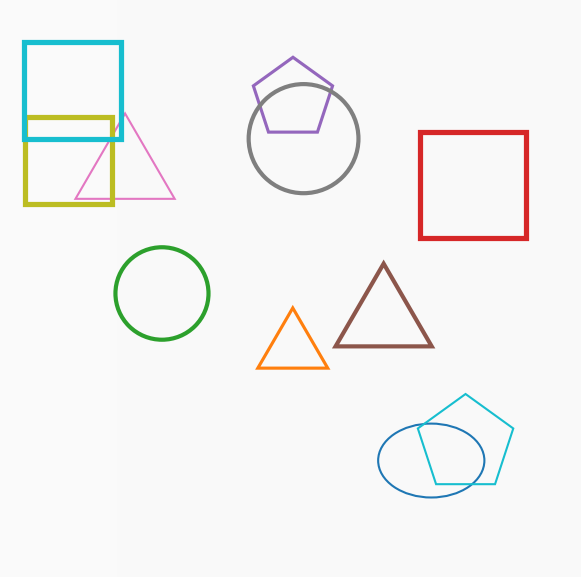[{"shape": "oval", "thickness": 1, "radius": 0.46, "center": [0.742, 0.202]}, {"shape": "triangle", "thickness": 1.5, "radius": 0.35, "center": [0.504, 0.396]}, {"shape": "circle", "thickness": 2, "radius": 0.4, "center": [0.279, 0.491]}, {"shape": "square", "thickness": 2.5, "radius": 0.46, "center": [0.814, 0.679]}, {"shape": "pentagon", "thickness": 1.5, "radius": 0.36, "center": [0.504, 0.828]}, {"shape": "triangle", "thickness": 2, "radius": 0.48, "center": [0.66, 0.447]}, {"shape": "triangle", "thickness": 1, "radius": 0.49, "center": [0.215, 0.704]}, {"shape": "circle", "thickness": 2, "radius": 0.47, "center": [0.522, 0.759]}, {"shape": "square", "thickness": 2.5, "radius": 0.38, "center": [0.118, 0.721]}, {"shape": "pentagon", "thickness": 1, "radius": 0.43, "center": [0.801, 0.231]}, {"shape": "square", "thickness": 2.5, "radius": 0.42, "center": [0.125, 0.843]}]